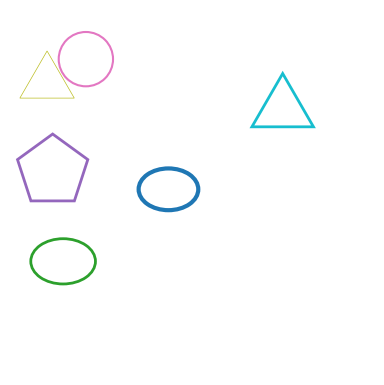[{"shape": "oval", "thickness": 3, "radius": 0.39, "center": [0.438, 0.508]}, {"shape": "oval", "thickness": 2, "radius": 0.42, "center": [0.164, 0.321]}, {"shape": "pentagon", "thickness": 2, "radius": 0.48, "center": [0.137, 0.556]}, {"shape": "circle", "thickness": 1.5, "radius": 0.35, "center": [0.223, 0.846]}, {"shape": "triangle", "thickness": 0.5, "radius": 0.41, "center": [0.122, 0.786]}, {"shape": "triangle", "thickness": 2, "radius": 0.46, "center": [0.734, 0.717]}]